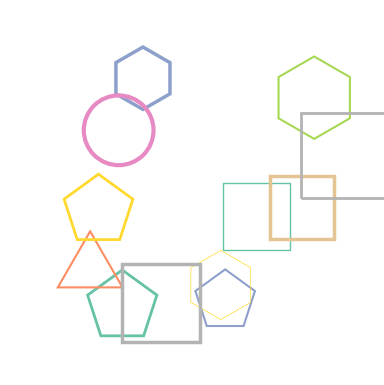[{"shape": "square", "thickness": 1, "radius": 0.43, "center": [0.667, 0.437]}, {"shape": "pentagon", "thickness": 2, "radius": 0.47, "center": [0.318, 0.204]}, {"shape": "triangle", "thickness": 1.5, "radius": 0.49, "center": [0.234, 0.302]}, {"shape": "hexagon", "thickness": 2.5, "radius": 0.41, "center": [0.371, 0.797]}, {"shape": "pentagon", "thickness": 1.5, "radius": 0.41, "center": [0.585, 0.219]}, {"shape": "circle", "thickness": 3, "radius": 0.45, "center": [0.308, 0.662]}, {"shape": "hexagon", "thickness": 1.5, "radius": 0.53, "center": [0.816, 0.746]}, {"shape": "pentagon", "thickness": 2, "radius": 0.47, "center": [0.256, 0.454]}, {"shape": "hexagon", "thickness": 0.5, "radius": 0.45, "center": [0.573, 0.26]}, {"shape": "square", "thickness": 2.5, "radius": 0.41, "center": [0.784, 0.462]}, {"shape": "square", "thickness": 2, "radius": 0.55, "center": [0.891, 0.596]}, {"shape": "square", "thickness": 2.5, "radius": 0.51, "center": [0.417, 0.213]}]